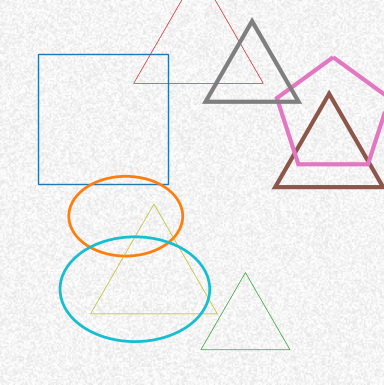[{"shape": "square", "thickness": 1, "radius": 0.84, "center": [0.268, 0.691]}, {"shape": "oval", "thickness": 2, "radius": 0.74, "center": [0.327, 0.438]}, {"shape": "triangle", "thickness": 0.5, "radius": 0.67, "center": [0.637, 0.158]}, {"shape": "triangle", "thickness": 0.5, "radius": 0.97, "center": [0.516, 0.881]}, {"shape": "triangle", "thickness": 3, "radius": 0.81, "center": [0.855, 0.595]}, {"shape": "pentagon", "thickness": 3, "radius": 0.77, "center": [0.865, 0.698]}, {"shape": "triangle", "thickness": 3, "radius": 0.7, "center": [0.655, 0.805]}, {"shape": "triangle", "thickness": 0.5, "radius": 0.95, "center": [0.4, 0.28]}, {"shape": "oval", "thickness": 2, "radius": 0.97, "center": [0.35, 0.249]}]